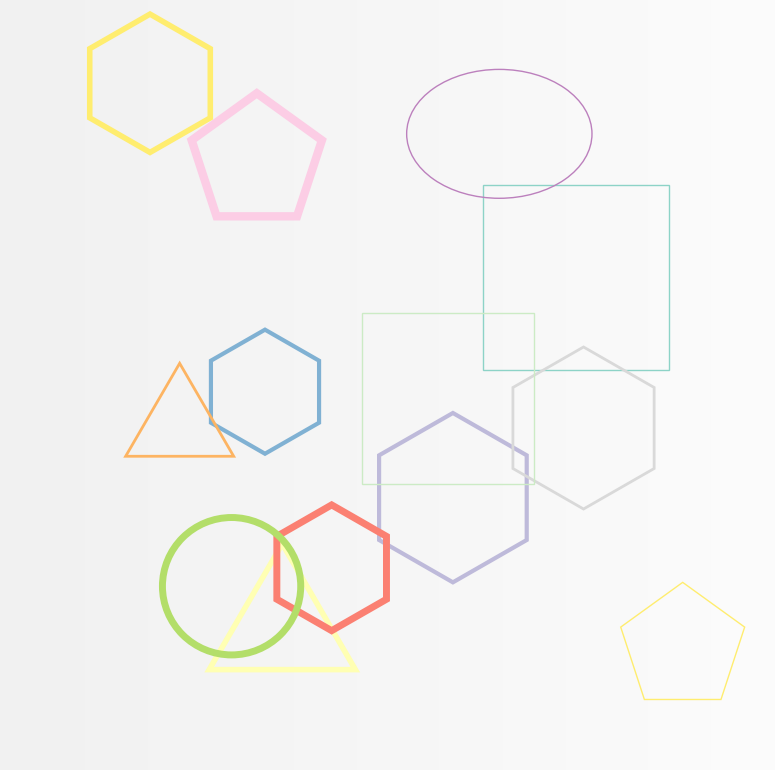[{"shape": "square", "thickness": 0.5, "radius": 0.6, "center": [0.744, 0.64]}, {"shape": "triangle", "thickness": 2, "radius": 0.54, "center": [0.364, 0.185]}, {"shape": "hexagon", "thickness": 1.5, "radius": 0.55, "center": [0.584, 0.354]}, {"shape": "hexagon", "thickness": 2.5, "radius": 0.41, "center": [0.428, 0.263]}, {"shape": "hexagon", "thickness": 1.5, "radius": 0.4, "center": [0.342, 0.491]}, {"shape": "triangle", "thickness": 1, "radius": 0.4, "center": [0.232, 0.448]}, {"shape": "circle", "thickness": 2.5, "radius": 0.45, "center": [0.299, 0.239]}, {"shape": "pentagon", "thickness": 3, "radius": 0.44, "center": [0.331, 0.791]}, {"shape": "hexagon", "thickness": 1, "radius": 0.53, "center": [0.753, 0.444]}, {"shape": "oval", "thickness": 0.5, "radius": 0.6, "center": [0.644, 0.826]}, {"shape": "square", "thickness": 0.5, "radius": 0.55, "center": [0.578, 0.482]}, {"shape": "hexagon", "thickness": 2, "radius": 0.45, "center": [0.194, 0.892]}, {"shape": "pentagon", "thickness": 0.5, "radius": 0.42, "center": [0.881, 0.16]}]